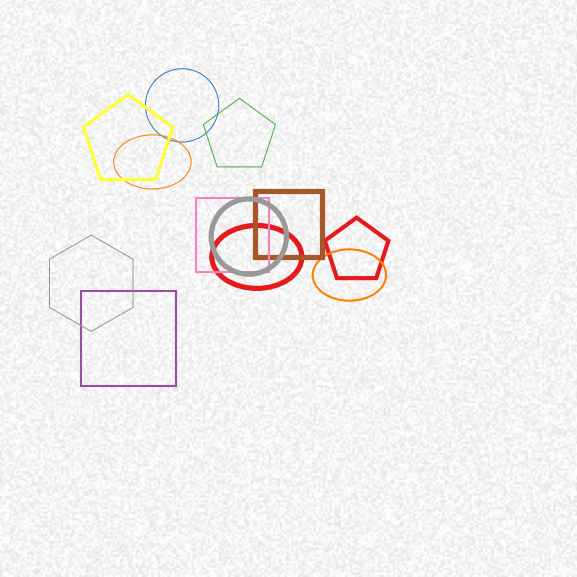[{"shape": "oval", "thickness": 2.5, "radius": 0.39, "center": [0.445, 0.554]}, {"shape": "pentagon", "thickness": 2, "radius": 0.29, "center": [0.617, 0.564]}, {"shape": "circle", "thickness": 0.5, "radius": 0.32, "center": [0.315, 0.817]}, {"shape": "pentagon", "thickness": 0.5, "radius": 0.33, "center": [0.415, 0.763]}, {"shape": "square", "thickness": 1, "radius": 0.41, "center": [0.223, 0.413]}, {"shape": "oval", "thickness": 1, "radius": 0.32, "center": [0.605, 0.523]}, {"shape": "oval", "thickness": 0.5, "radius": 0.34, "center": [0.264, 0.719]}, {"shape": "pentagon", "thickness": 1.5, "radius": 0.41, "center": [0.222, 0.754]}, {"shape": "square", "thickness": 2.5, "radius": 0.29, "center": [0.499, 0.611]}, {"shape": "square", "thickness": 1, "radius": 0.32, "center": [0.403, 0.592]}, {"shape": "circle", "thickness": 2.5, "radius": 0.33, "center": [0.431, 0.589]}, {"shape": "hexagon", "thickness": 0.5, "radius": 0.42, "center": [0.158, 0.509]}]